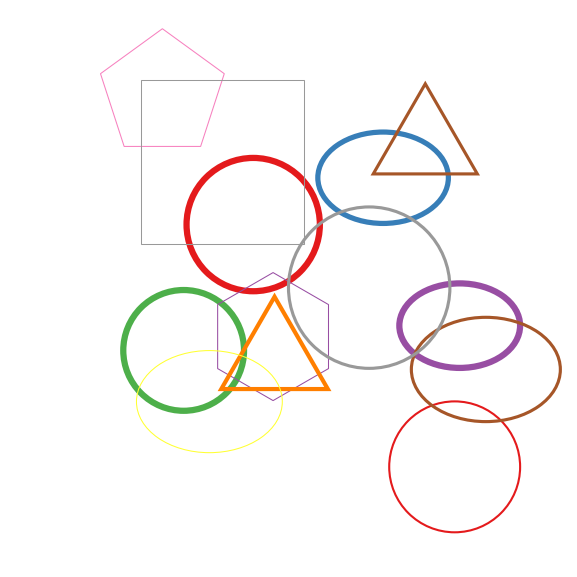[{"shape": "circle", "thickness": 1, "radius": 0.57, "center": [0.787, 0.191]}, {"shape": "circle", "thickness": 3, "radius": 0.58, "center": [0.438, 0.61]}, {"shape": "oval", "thickness": 2.5, "radius": 0.57, "center": [0.663, 0.691]}, {"shape": "circle", "thickness": 3, "radius": 0.52, "center": [0.318, 0.392]}, {"shape": "hexagon", "thickness": 0.5, "radius": 0.55, "center": [0.473, 0.416]}, {"shape": "oval", "thickness": 3, "radius": 0.52, "center": [0.796, 0.435]}, {"shape": "triangle", "thickness": 2, "radius": 0.53, "center": [0.475, 0.379]}, {"shape": "oval", "thickness": 0.5, "radius": 0.63, "center": [0.363, 0.304]}, {"shape": "triangle", "thickness": 1.5, "radius": 0.52, "center": [0.736, 0.75]}, {"shape": "oval", "thickness": 1.5, "radius": 0.65, "center": [0.841, 0.359]}, {"shape": "pentagon", "thickness": 0.5, "radius": 0.56, "center": [0.281, 0.837]}, {"shape": "square", "thickness": 0.5, "radius": 0.71, "center": [0.385, 0.719]}, {"shape": "circle", "thickness": 1.5, "radius": 0.7, "center": [0.639, 0.501]}]